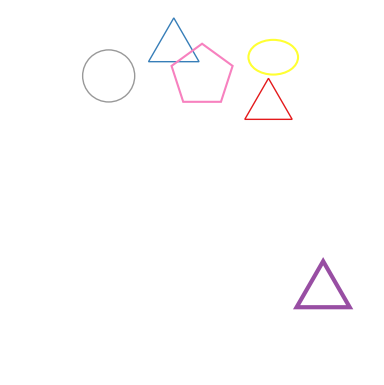[{"shape": "triangle", "thickness": 1, "radius": 0.36, "center": [0.697, 0.726]}, {"shape": "triangle", "thickness": 1, "radius": 0.38, "center": [0.451, 0.878]}, {"shape": "triangle", "thickness": 3, "radius": 0.4, "center": [0.839, 0.242]}, {"shape": "oval", "thickness": 1.5, "radius": 0.32, "center": [0.71, 0.851]}, {"shape": "pentagon", "thickness": 1.5, "radius": 0.42, "center": [0.525, 0.803]}, {"shape": "circle", "thickness": 1, "radius": 0.34, "center": [0.282, 0.803]}]